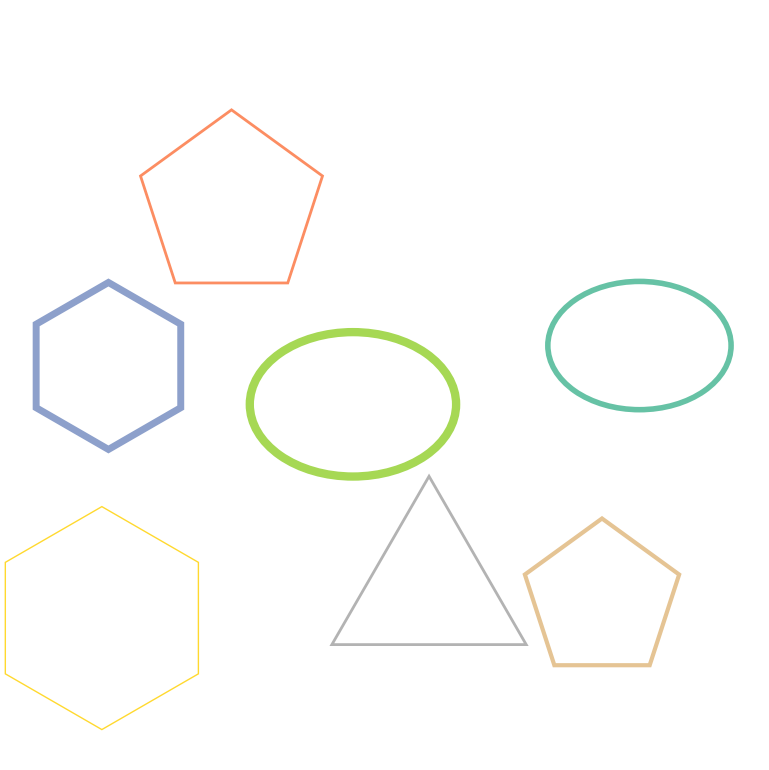[{"shape": "oval", "thickness": 2, "radius": 0.59, "center": [0.83, 0.551]}, {"shape": "pentagon", "thickness": 1, "radius": 0.62, "center": [0.301, 0.733]}, {"shape": "hexagon", "thickness": 2.5, "radius": 0.54, "center": [0.141, 0.525]}, {"shape": "oval", "thickness": 3, "radius": 0.67, "center": [0.458, 0.475]}, {"shape": "hexagon", "thickness": 0.5, "radius": 0.72, "center": [0.132, 0.197]}, {"shape": "pentagon", "thickness": 1.5, "radius": 0.53, "center": [0.782, 0.221]}, {"shape": "triangle", "thickness": 1, "radius": 0.73, "center": [0.557, 0.236]}]